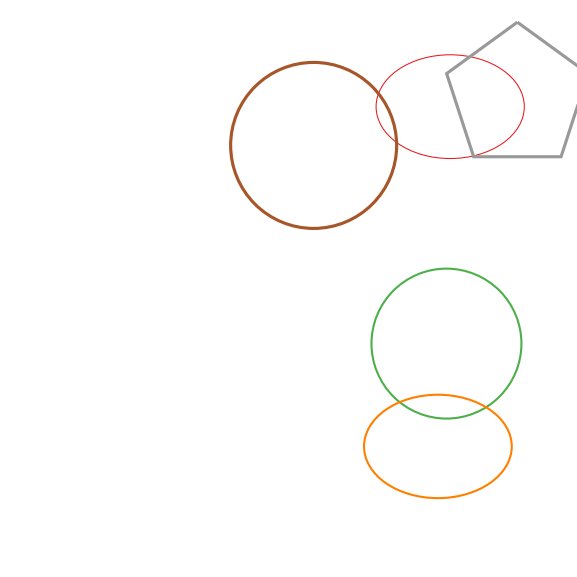[{"shape": "oval", "thickness": 0.5, "radius": 0.64, "center": [0.78, 0.814]}, {"shape": "circle", "thickness": 1, "radius": 0.65, "center": [0.773, 0.404]}, {"shape": "oval", "thickness": 1, "radius": 0.64, "center": [0.758, 0.226]}, {"shape": "circle", "thickness": 1.5, "radius": 0.72, "center": [0.543, 0.747]}, {"shape": "pentagon", "thickness": 1.5, "radius": 0.64, "center": [0.896, 0.832]}]